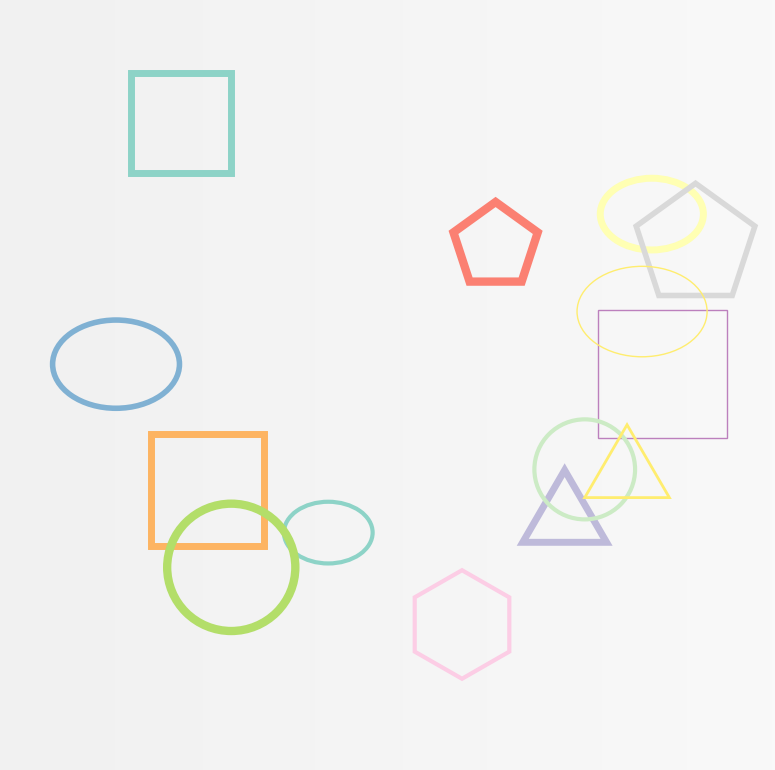[{"shape": "square", "thickness": 2.5, "radius": 0.32, "center": [0.233, 0.84]}, {"shape": "oval", "thickness": 1.5, "radius": 0.29, "center": [0.424, 0.308]}, {"shape": "oval", "thickness": 2.5, "radius": 0.33, "center": [0.841, 0.722]}, {"shape": "triangle", "thickness": 2.5, "radius": 0.31, "center": [0.729, 0.327]}, {"shape": "pentagon", "thickness": 3, "radius": 0.29, "center": [0.639, 0.681]}, {"shape": "oval", "thickness": 2, "radius": 0.41, "center": [0.15, 0.527]}, {"shape": "square", "thickness": 2.5, "radius": 0.36, "center": [0.268, 0.363]}, {"shape": "circle", "thickness": 3, "radius": 0.41, "center": [0.298, 0.263]}, {"shape": "hexagon", "thickness": 1.5, "radius": 0.35, "center": [0.596, 0.189]}, {"shape": "pentagon", "thickness": 2, "radius": 0.4, "center": [0.897, 0.681]}, {"shape": "square", "thickness": 0.5, "radius": 0.42, "center": [0.855, 0.514]}, {"shape": "circle", "thickness": 1.5, "radius": 0.32, "center": [0.754, 0.39]}, {"shape": "oval", "thickness": 0.5, "radius": 0.42, "center": [0.828, 0.595]}, {"shape": "triangle", "thickness": 1, "radius": 0.32, "center": [0.809, 0.385]}]